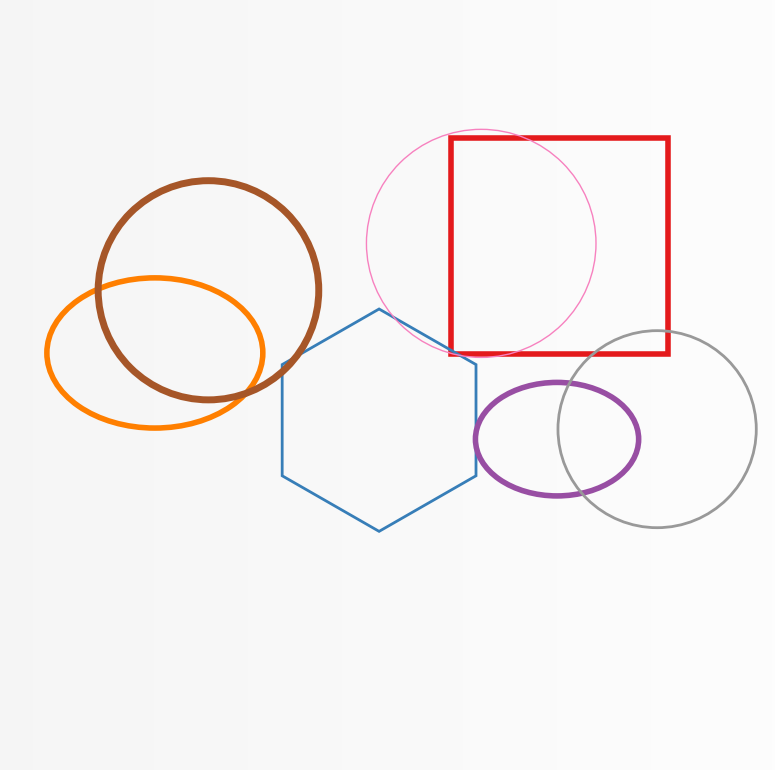[{"shape": "square", "thickness": 2, "radius": 0.7, "center": [0.722, 0.681]}, {"shape": "hexagon", "thickness": 1, "radius": 0.72, "center": [0.489, 0.454]}, {"shape": "oval", "thickness": 2, "radius": 0.53, "center": [0.719, 0.43]}, {"shape": "oval", "thickness": 2, "radius": 0.7, "center": [0.2, 0.542]}, {"shape": "circle", "thickness": 2.5, "radius": 0.71, "center": [0.269, 0.623]}, {"shape": "circle", "thickness": 0.5, "radius": 0.74, "center": [0.621, 0.684]}, {"shape": "circle", "thickness": 1, "radius": 0.64, "center": [0.848, 0.443]}]